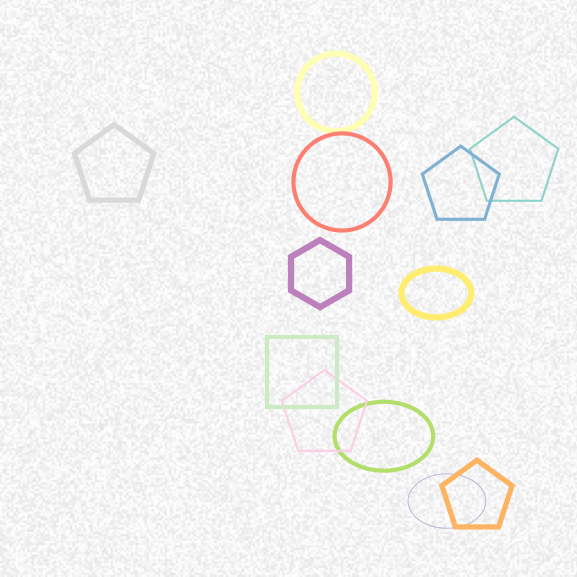[{"shape": "pentagon", "thickness": 1, "radius": 0.4, "center": [0.89, 0.717]}, {"shape": "circle", "thickness": 3, "radius": 0.34, "center": [0.582, 0.839]}, {"shape": "oval", "thickness": 0.5, "radius": 0.34, "center": [0.774, 0.132]}, {"shape": "circle", "thickness": 2, "radius": 0.42, "center": [0.592, 0.684]}, {"shape": "pentagon", "thickness": 1.5, "radius": 0.35, "center": [0.798, 0.676]}, {"shape": "pentagon", "thickness": 2.5, "radius": 0.32, "center": [0.826, 0.138]}, {"shape": "oval", "thickness": 2, "radius": 0.43, "center": [0.665, 0.244]}, {"shape": "pentagon", "thickness": 1, "radius": 0.39, "center": [0.562, 0.281]}, {"shape": "pentagon", "thickness": 2.5, "radius": 0.36, "center": [0.198, 0.711]}, {"shape": "hexagon", "thickness": 3, "radius": 0.29, "center": [0.554, 0.525]}, {"shape": "square", "thickness": 2, "radius": 0.3, "center": [0.523, 0.355]}, {"shape": "oval", "thickness": 3, "radius": 0.3, "center": [0.756, 0.492]}]